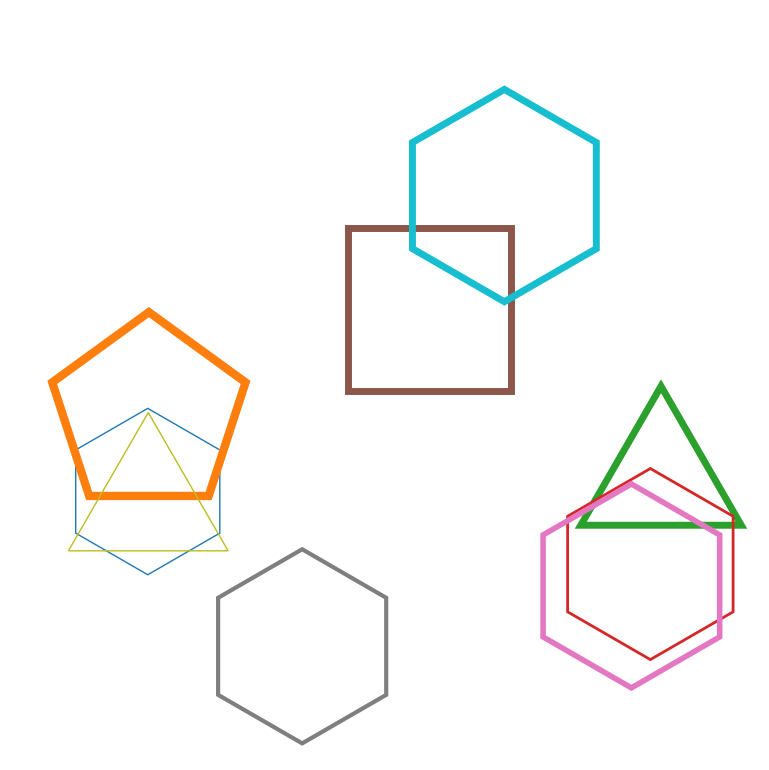[{"shape": "hexagon", "thickness": 0.5, "radius": 0.54, "center": [0.192, 0.362]}, {"shape": "pentagon", "thickness": 3, "radius": 0.66, "center": [0.193, 0.463]}, {"shape": "triangle", "thickness": 2.5, "radius": 0.6, "center": [0.858, 0.378]}, {"shape": "hexagon", "thickness": 1, "radius": 0.62, "center": [0.845, 0.267]}, {"shape": "square", "thickness": 2.5, "radius": 0.53, "center": [0.558, 0.598]}, {"shape": "hexagon", "thickness": 2, "radius": 0.66, "center": [0.82, 0.239]}, {"shape": "hexagon", "thickness": 1.5, "radius": 0.63, "center": [0.392, 0.161]}, {"shape": "triangle", "thickness": 0.5, "radius": 0.6, "center": [0.193, 0.345]}, {"shape": "hexagon", "thickness": 2.5, "radius": 0.69, "center": [0.655, 0.746]}]